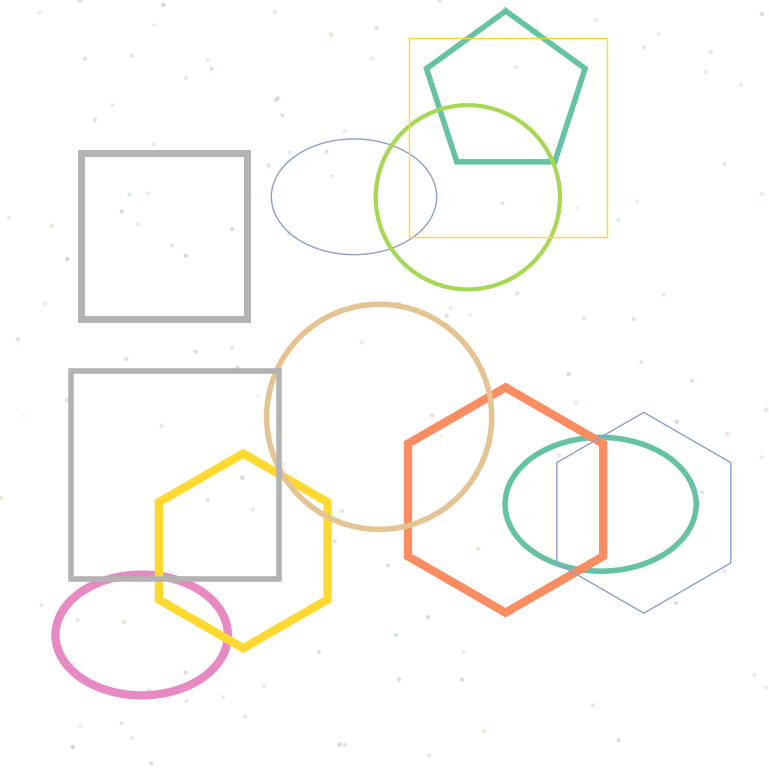[{"shape": "oval", "thickness": 2, "radius": 0.62, "center": [0.78, 0.345]}, {"shape": "pentagon", "thickness": 2, "radius": 0.54, "center": [0.657, 0.877]}, {"shape": "hexagon", "thickness": 3, "radius": 0.73, "center": [0.657, 0.351]}, {"shape": "hexagon", "thickness": 0.5, "radius": 0.65, "center": [0.836, 0.334]}, {"shape": "oval", "thickness": 0.5, "radius": 0.54, "center": [0.46, 0.744]}, {"shape": "oval", "thickness": 3, "radius": 0.56, "center": [0.184, 0.175]}, {"shape": "circle", "thickness": 1.5, "radius": 0.6, "center": [0.608, 0.744]}, {"shape": "hexagon", "thickness": 3, "radius": 0.63, "center": [0.316, 0.285]}, {"shape": "square", "thickness": 0.5, "radius": 0.64, "center": [0.66, 0.821]}, {"shape": "circle", "thickness": 2, "radius": 0.73, "center": [0.492, 0.459]}, {"shape": "square", "thickness": 2.5, "radius": 0.54, "center": [0.213, 0.694]}, {"shape": "square", "thickness": 2, "radius": 0.68, "center": [0.227, 0.383]}]